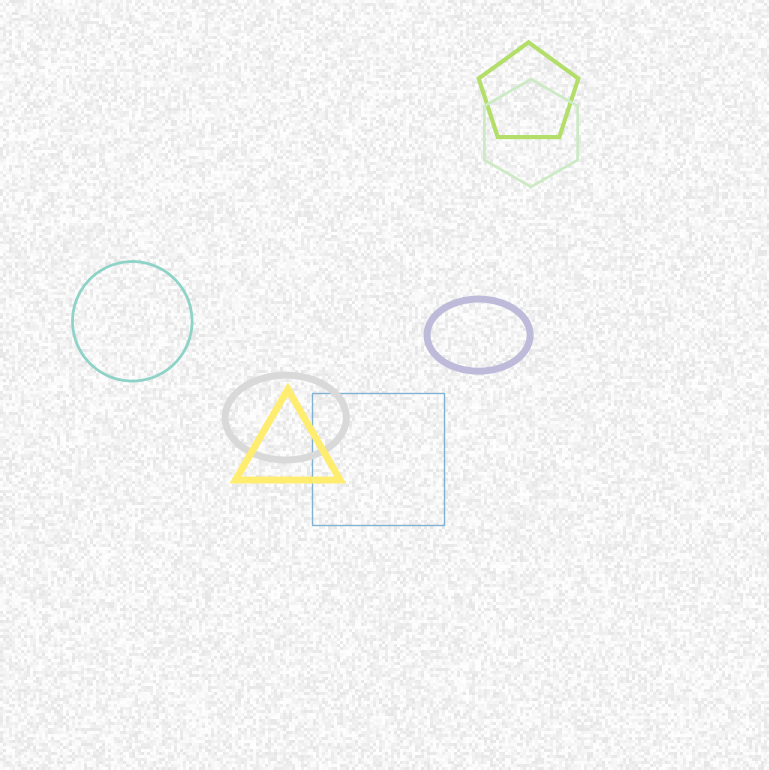[{"shape": "circle", "thickness": 1, "radius": 0.39, "center": [0.172, 0.583]}, {"shape": "oval", "thickness": 2.5, "radius": 0.33, "center": [0.622, 0.565]}, {"shape": "square", "thickness": 0.5, "radius": 0.43, "center": [0.491, 0.404]}, {"shape": "pentagon", "thickness": 1.5, "radius": 0.34, "center": [0.686, 0.877]}, {"shape": "oval", "thickness": 2.5, "radius": 0.39, "center": [0.371, 0.458]}, {"shape": "hexagon", "thickness": 1, "radius": 0.35, "center": [0.69, 0.827]}, {"shape": "triangle", "thickness": 2.5, "radius": 0.39, "center": [0.374, 0.416]}]